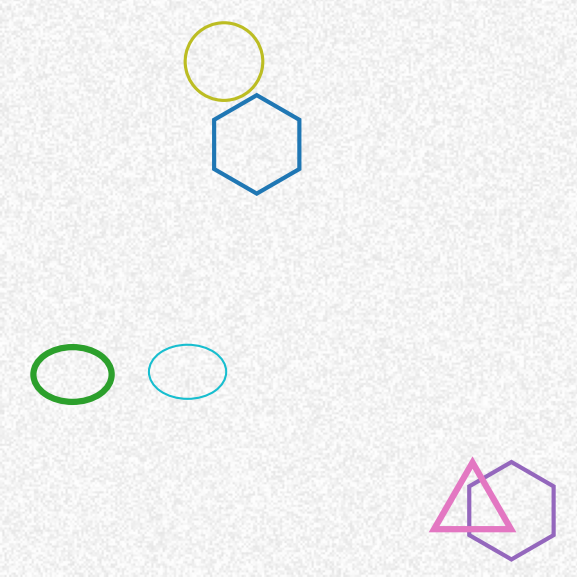[{"shape": "hexagon", "thickness": 2, "radius": 0.43, "center": [0.445, 0.749]}, {"shape": "oval", "thickness": 3, "radius": 0.34, "center": [0.126, 0.351]}, {"shape": "hexagon", "thickness": 2, "radius": 0.42, "center": [0.886, 0.115]}, {"shape": "triangle", "thickness": 3, "radius": 0.38, "center": [0.818, 0.121]}, {"shape": "circle", "thickness": 1.5, "radius": 0.34, "center": [0.388, 0.893]}, {"shape": "oval", "thickness": 1, "radius": 0.33, "center": [0.325, 0.355]}]